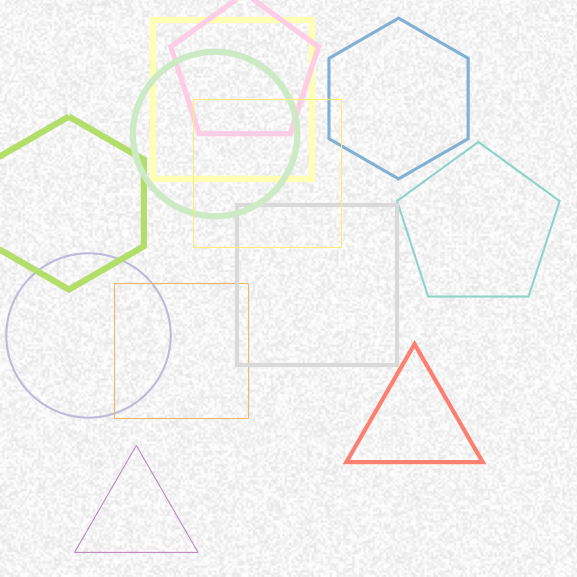[{"shape": "pentagon", "thickness": 1, "radius": 0.74, "center": [0.828, 0.605]}, {"shape": "square", "thickness": 3, "radius": 0.69, "center": [0.402, 0.827]}, {"shape": "circle", "thickness": 1, "radius": 0.71, "center": [0.153, 0.418]}, {"shape": "triangle", "thickness": 2, "radius": 0.68, "center": [0.718, 0.267]}, {"shape": "hexagon", "thickness": 1.5, "radius": 0.7, "center": [0.69, 0.829]}, {"shape": "square", "thickness": 0.5, "radius": 0.58, "center": [0.314, 0.392]}, {"shape": "hexagon", "thickness": 3, "radius": 0.75, "center": [0.119, 0.648]}, {"shape": "pentagon", "thickness": 2.5, "radius": 0.67, "center": [0.424, 0.876]}, {"shape": "square", "thickness": 2, "radius": 0.69, "center": [0.549, 0.506]}, {"shape": "triangle", "thickness": 0.5, "radius": 0.62, "center": [0.236, 0.104]}, {"shape": "circle", "thickness": 3, "radius": 0.71, "center": [0.372, 0.767]}, {"shape": "square", "thickness": 0.5, "radius": 0.64, "center": [0.462, 0.7]}]